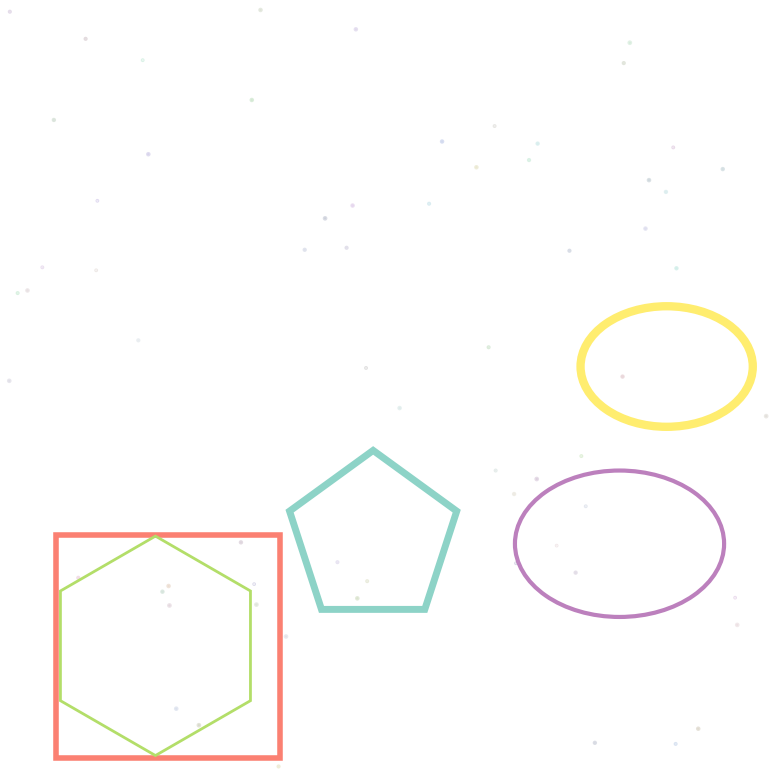[{"shape": "pentagon", "thickness": 2.5, "radius": 0.57, "center": [0.485, 0.301]}, {"shape": "square", "thickness": 2, "radius": 0.72, "center": [0.218, 0.16]}, {"shape": "hexagon", "thickness": 1, "radius": 0.71, "center": [0.202, 0.161]}, {"shape": "oval", "thickness": 1.5, "radius": 0.68, "center": [0.805, 0.294]}, {"shape": "oval", "thickness": 3, "radius": 0.56, "center": [0.866, 0.524]}]